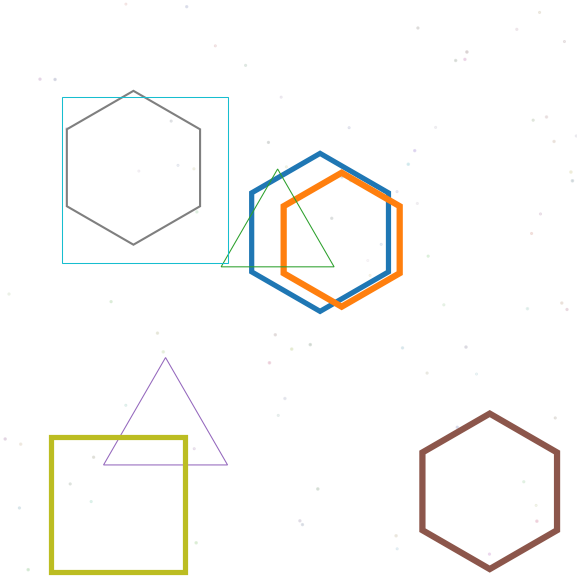[{"shape": "hexagon", "thickness": 2.5, "radius": 0.68, "center": [0.554, 0.597]}, {"shape": "hexagon", "thickness": 3, "radius": 0.58, "center": [0.592, 0.584]}, {"shape": "triangle", "thickness": 0.5, "radius": 0.56, "center": [0.481, 0.594]}, {"shape": "triangle", "thickness": 0.5, "radius": 0.62, "center": [0.287, 0.256]}, {"shape": "hexagon", "thickness": 3, "radius": 0.67, "center": [0.848, 0.148]}, {"shape": "hexagon", "thickness": 1, "radius": 0.67, "center": [0.231, 0.709]}, {"shape": "square", "thickness": 2.5, "radius": 0.58, "center": [0.204, 0.125]}, {"shape": "square", "thickness": 0.5, "radius": 0.72, "center": [0.251, 0.687]}]